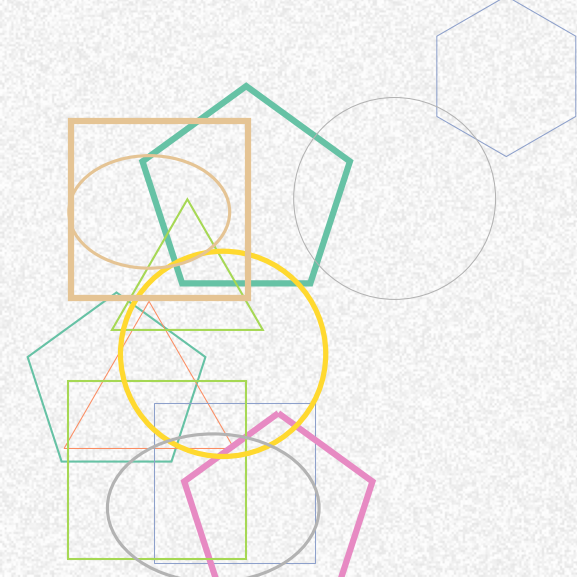[{"shape": "pentagon", "thickness": 1, "radius": 0.81, "center": [0.202, 0.331]}, {"shape": "pentagon", "thickness": 3, "radius": 0.94, "center": [0.426, 0.661]}, {"shape": "triangle", "thickness": 0.5, "radius": 0.85, "center": [0.258, 0.307]}, {"shape": "square", "thickness": 0.5, "radius": 0.69, "center": [0.406, 0.162]}, {"shape": "hexagon", "thickness": 0.5, "radius": 0.69, "center": [0.877, 0.867]}, {"shape": "pentagon", "thickness": 3, "radius": 0.86, "center": [0.482, 0.112]}, {"shape": "triangle", "thickness": 1, "radius": 0.75, "center": [0.324, 0.503]}, {"shape": "square", "thickness": 1, "radius": 0.77, "center": [0.272, 0.185]}, {"shape": "circle", "thickness": 2.5, "radius": 0.89, "center": [0.386, 0.386]}, {"shape": "square", "thickness": 3, "radius": 0.77, "center": [0.277, 0.636]}, {"shape": "oval", "thickness": 1.5, "radius": 0.7, "center": [0.258, 0.632]}, {"shape": "oval", "thickness": 1.5, "radius": 0.92, "center": [0.369, 0.119]}, {"shape": "circle", "thickness": 0.5, "radius": 0.87, "center": [0.683, 0.655]}]